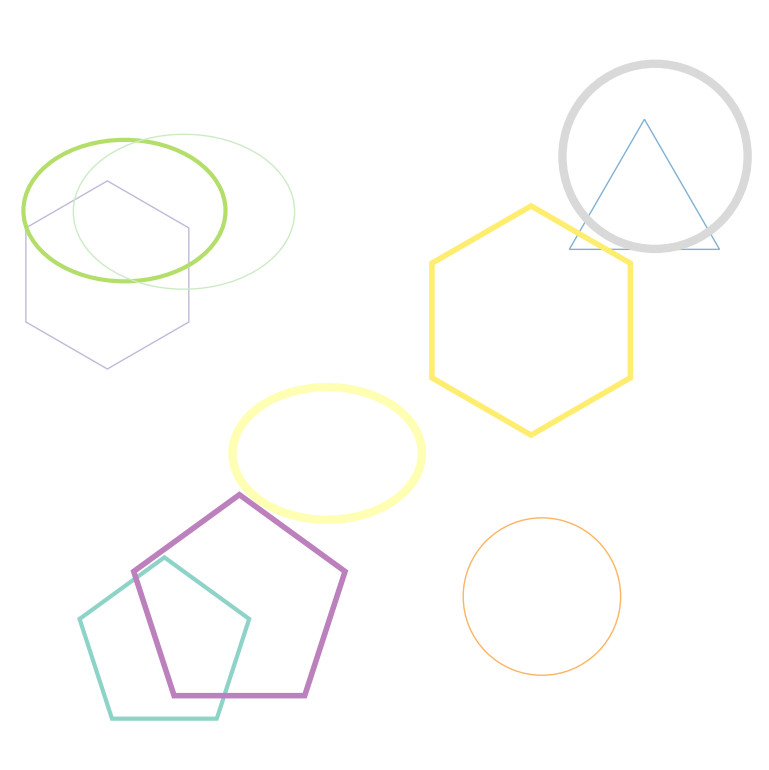[{"shape": "pentagon", "thickness": 1.5, "radius": 0.58, "center": [0.213, 0.16]}, {"shape": "oval", "thickness": 3, "radius": 0.62, "center": [0.425, 0.411]}, {"shape": "hexagon", "thickness": 0.5, "radius": 0.61, "center": [0.139, 0.643]}, {"shape": "triangle", "thickness": 0.5, "radius": 0.56, "center": [0.837, 0.732]}, {"shape": "circle", "thickness": 0.5, "radius": 0.51, "center": [0.704, 0.225]}, {"shape": "oval", "thickness": 1.5, "radius": 0.66, "center": [0.162, 0.726]}, {"shape": "circle", "thickness": 3, "radius": 0.6, "center": [0.851, 0.797]}, {"shape": "pentagon", "thickness": 2, "radius": 0.72, "center": [0.311, 0.213]}, {"shape": "oval", "thickness": 0.5, "radius": 0.72, "center": [0.239, 0.725]}, {"shape": "hexagon", "thickness": 2, "radius": 0.74, "center": [0.69, 0.584]}]